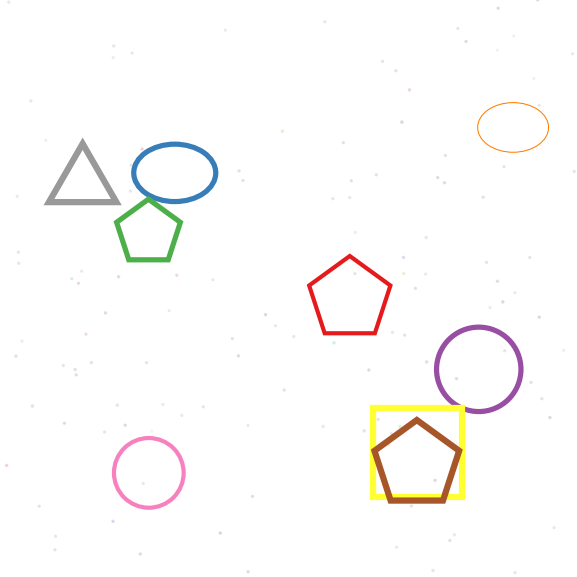[{"shape": "pentagon", "thickness": 2, "radius": 0.37, "center": [0.606, 0.482]}, {"shape": "oval", "thickness": 2.5, "radius": 0.35, "center": [0.303, 0.7]}, {"shape": "pentagon", "thickness": 2.5, "radius": 0.29, "center": [0.257, 0.596]}, {"shape": "circle", "thickness": 2.5, "radius": 0.37, "center": [0.829, 0.36]}, {"shape": "oval", "thickness": 0.5, "radius": 0.31, "center": [0.889, 0.778]}, {"shape": "square", "thickness": 3, "radius": 0.39, "center": [0.723, 0.216]}, {"shape": "pentagon", "thickness": 3, "radius": 0.39, "center": [0.722, 0.195]}, {"shape": "circle", "thickness": 2, "radius": 0.3, "center": [0.258, 0.18]}, {"shape": "triangle", "thickness": 3, "radius": 0.34, "center": [0.143, 0.683]}]